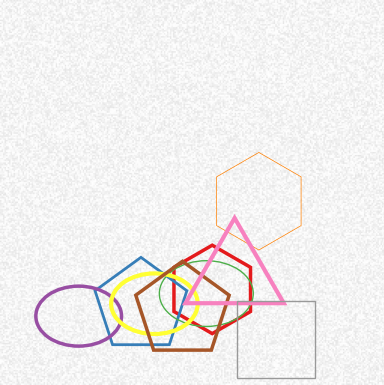[{"shape": "hexagon", "thickness": 2.5, "radius": 0.57, "center": [0.551, 0.248]}, {"shape": "pentagon", "thickness": 2, "radius": 0.63, "center": [0.366, 0.206]}, {"shape": "oval", "thickness": 1, "radius": 0.61, "center": [0.536, 0.237]}, {"shape": "oval", "thickness": 2.5, "radius": 0.56, "center": [0.204, 0.179]}, {"shape": "hexagon", "thickness": 0.5, "radius": 0.63, "center": [0.672, 0.477]}, {"shape": "oval", "thickness": 3, "radius": 0.56, "center": [0.401, 0.211]}, {"shape": "pentagon", "thickness": 2.5, "radius": 0.64, "center": [0.474, 0.194]}, {"shape": "triangle", "thickness": 3, "radius": 0.74, "center": [0.609, 0.286]}, {"shape": "square", "thickness": 1, "radius": 0.5, "center": [0.717, 0.118]}]